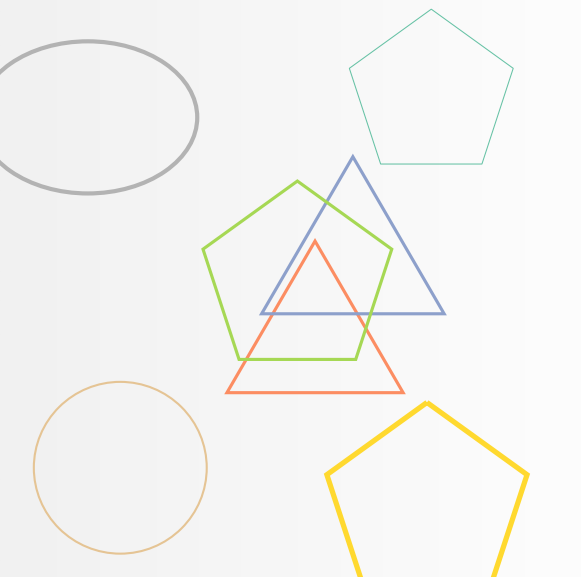[{"shape": "pentagon", "thickness": 0.5, "radius": 0.74, "center": [0.742, 0.835]}, {"shape": "triangle", "thickness": 1.5, "radius": 0.87, "center": [0.542, 0.407]}, {"shape": "triangle", "thickness": 1.5, "radius": 0.91, "center": [0.607, 0.546]}, {"shape": "pentagon", "thickness": 1.5, "radius": 0.85, "center": [0.512, 0.515]}, {"shape": "pentagon", "thickness": 2.5, "radius": 0.91, "center": [0.735, 0.121]}, {"shape": "circle", "thickness": 1, "radius": 0.74, "center": [0.207, 0.189]}, {"shape": "oval", "thickness": 2, "radius": 0.94, "center": [0.151, 0.796]}]